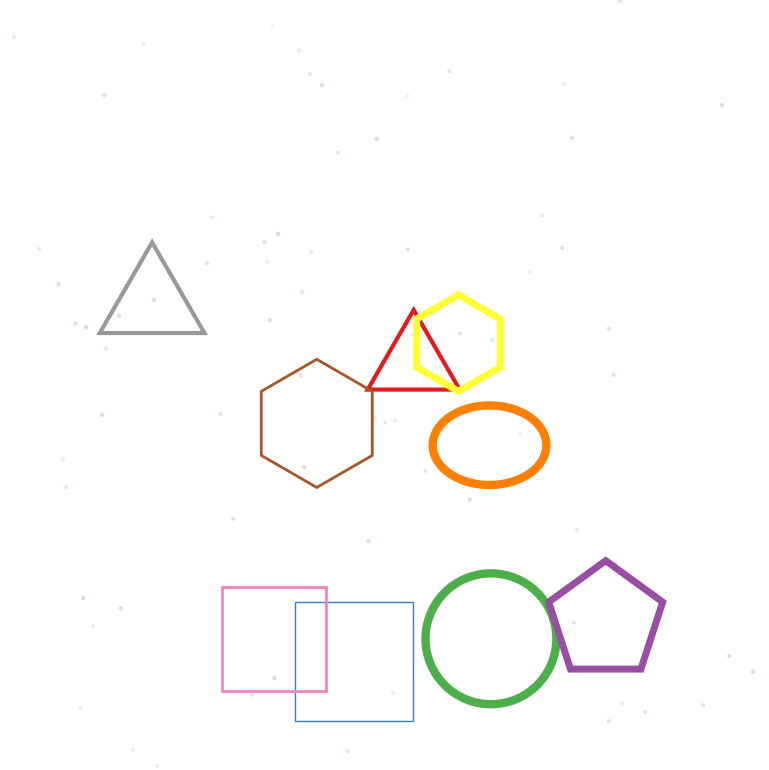[{"shape": "triangle", "thickness": 1.5, "radius": 0.34, "center": [0.537, 0.529]}, {"shape": "square", "thickness": 0.5, "radius": 0.38, "center": [0.459, 0.141]}, {"shape": "circle", "thickness": 3, "radius": 0.42, "center": [0.638, 0.17]}, {"shape": "pentagon", "thickness": 2.5, "radius": 0.39, "center": [0.787, 0.194]}, {"shape": "oval", "thickness": 3, "radius": 0.37, "center": [0.636, 0.422]}, {"shape": "hexagon", "thickness": 2.5, "radius": 0.31, "center": [0.595, 0.554]}, {"shape": "hexagon", "thickness": 1, "radius": 0.42, "center": [0.411, 0.45]}, {"shape": "square", "thickness": 1, "radius": 0.34, "center": [0.356, 0.17]}, {"shape": "triangle", "thickness": 1.5, "radius": 0.39, "center": [0.198, 0.607]}]